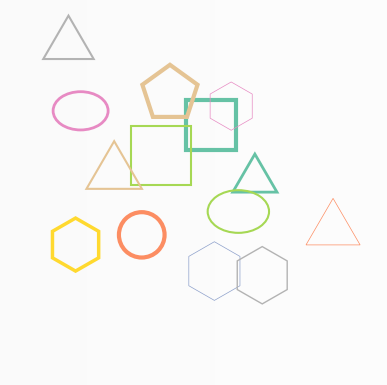[{"shape": "square", "thickness": 3, "radius": 0.32, "center": [0.544, 0.676]}, {"shape": "triangle", "thickness": 2, "radius": 0.33, "center": [0.658, 0.534]}, {"shape": "circle", "thickness": 3, "radius": 0.29, "center": [0.366, 0.39]}, {"shape": "triangle", "thickness": 0.5, "radius": 0.4, "center": [0.859, 0.404]}, {"shape": "hexagon", "thickness": 0.5, "radius": 0.38, "center": [0.553, 0.296]}, {"shape": "oval", "thickness": 2, "radius": 0.35, "center": [0.208, 0.712]}, {"shape": "hexagon", "thickness": 0.5, "radius": 0.31, "center": [0.597, 0.724]}, {"shape": "square", "thickness": 1.5, "radius": 0.39, "center": [0.415, 0.597]}, {"shape": "oval", "thickness": 1.5, "radius": 0.4, "center": [0.615, 0.451]}, {"shape": "hexagon", "thickness": 2.5, "radius": 0.34, "center": [0.195, 0.365]}, {"shape": "triangle", "thickness": 1.5, "radius": 0.41, "center": [0.295, 0.551]}, {"shape": "pentagon", "thickness": 3, "radius": 0.37, "center": [0.439, 0.757]}, {"shape": "triangle", "thickness": 1.5, "radius": 0.38, "center": [0.177, 0.884]}, {"shape": "hexagon", "thickness": 1, "radius": 0.37, "center": [0.677, 0.285]}]